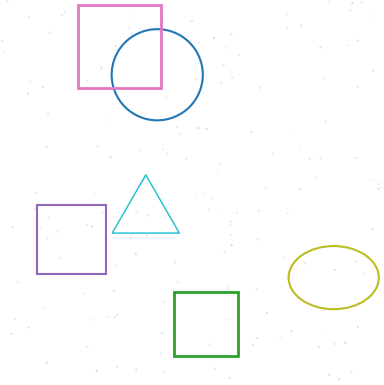[{"shape": "circle", "thickness": 1.5, "radius": 0.59, "center": [0.408, 0.806]}, {"shape": "square", "thickness": 2, "radius": 0.41, "center": [0.535, 0.158]}, {"shape": "square", "thickness": 1.5, "radius": 0.45, "center": [0.185, 0.377]}, {"shape": "square", "thickness": 2, "radius": 0.54, "center": [0.31, 0.88]}, {"shape": "oval", "thickness": 1.5, "radius": 0.59, "center": [0.867, 0.279]}, {"shape": "triangle", "thickness": 1, "radius": 0.5, "center": [0.379, 0.445]}]